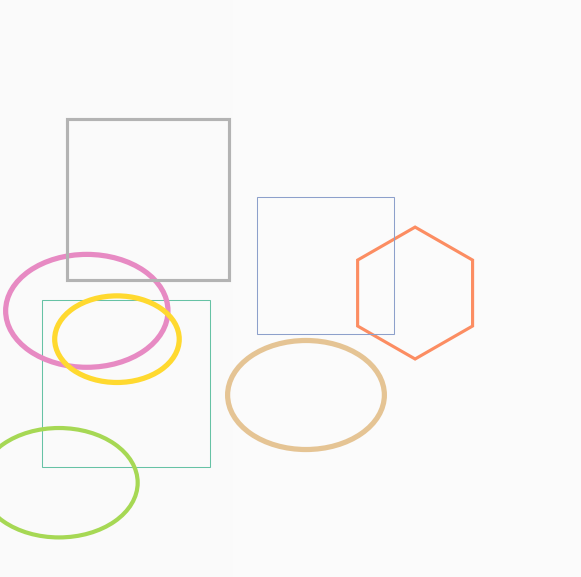[{"shape": "square", "thickness": 0.5, "radius": 0.72, "center": [0.217, 0.335]}, {"shape": "hexagon", "thickness": 1.5, "radius": 0.57, "center": [0.714, 0.492]}, {"shape": "square", "thickness": 0.5, "radius": 0.59, "center": [0.56, 0.539]}, {"shape": "oval", "thickness": 2.5, "radius": 0.7, "center": [0.149, 0.461]}, {"shape": "oval", "thickness": 2, "radius": 0.68, "center": [0.102, 0.163]}, {"shape": "oval", "thickness": 2.5, "radius": 0.54, "center": [0.201, 0.412]}, {"shape": "oval", "thickness": 2.5, "radius": 0.67, "center": [0.526, 0.315]}, {"shape": "square", "thickness": 1.5, "radius": 0.7, "center": [0.254, 0.654]}]